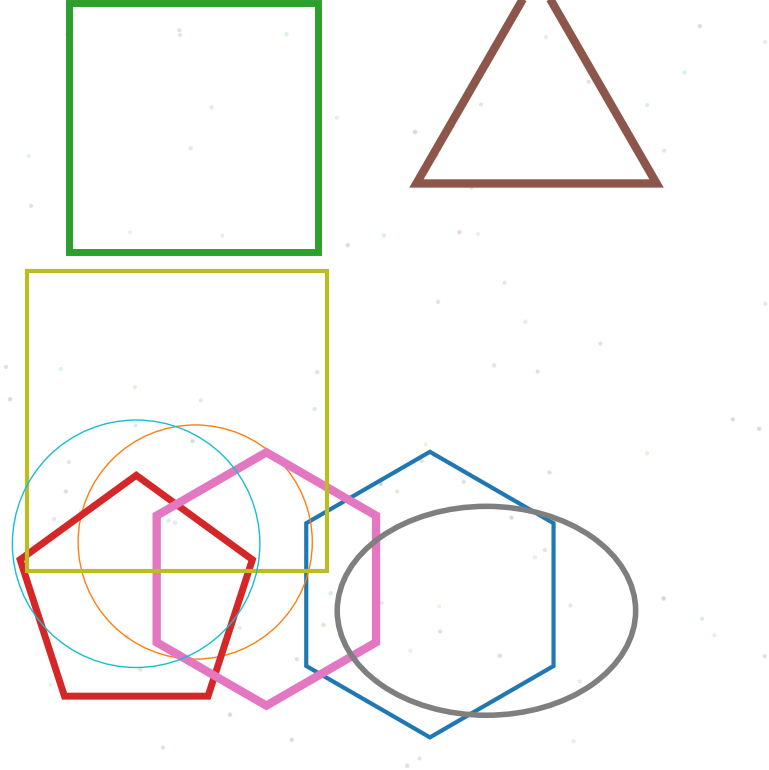[{"shape": "hexagon", "thickness": 1.5, "radius": 0.93, "center": [0.558, 0.228]}, {"shape": "circle", "thickness": 0.5, "radius": 0.76, "center": [0.254, 0.296]}, {"shape": "square", "thickness": 2.5, "radius": 0.81, "center": [0.251, 0.834]}, {"shape": "pentagon", "thickness": 2.5, "radius": 0.79, "center": [0.177, 0.224]}, {"shape": "triangle", "thickness": 3, "radius": 0.9, "center": [0.697, 0.852]}, {"shape": "hexagon", "thickness": 3, "radius": 0.82, "center": [0.346, 0.248]}, {"shape": "oval", "thickness": 2, "radius": 0.97, "center": [0.632, 0.207]}, {"shape": "square", "thickness": 1.5, "radius": 0.97, "center": [0.23, 0.453]}, {"shape": "circle", "thickness": 0.5, "radius": 0.8, "center": [0.177, 0.294]}]